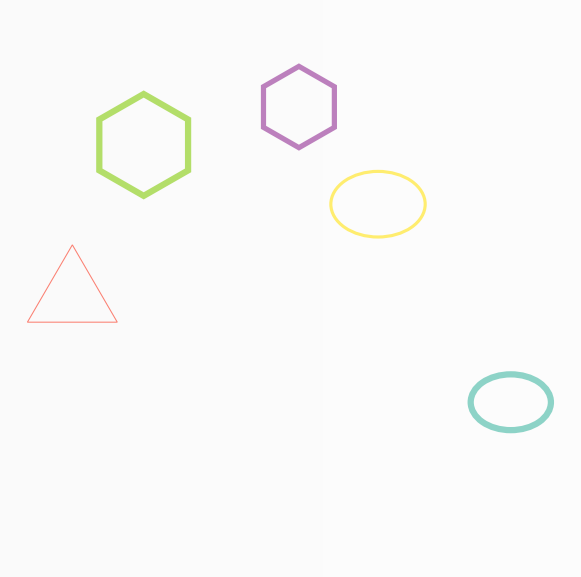[{"shape": "oval", "thickness": 3, "radius": 0.35, "center": [0.879, 0.303]}, {"shape": "triangle", "thickness": 0.5, "radius": 0.45, "center": [0.124, 0.486]}, {"shape": "hexagon", "thickness": 3, "radius": 0.44, "center": [0.247, 0.748]}, {"shape": "hexagon", "thickness": 2.5, "radius": 0.35, "center": [0.514, 0.814]}, {"shape": "oval", "thickness": 1.5, "radius": 0.41, "center": [0.65, 0.646]}]